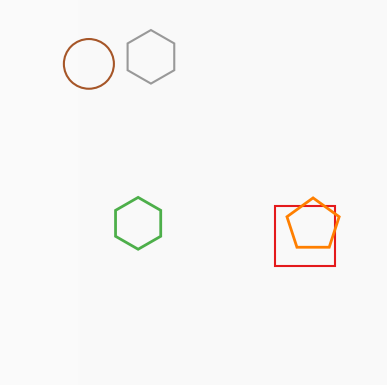[{"shape": "square", "thickness": 1.5, "radius": 0.39, "center": [0.788, 0.387]}, {"shape": "hexagon", "thickness": 2, "radius": 0.34, "center": [0.356, 0.42]}, {"shape": "pentagon", "thickness": 2, "radius": 0.35, "center": [0.808, 0.415]}, {"shape": "circle", "thickness": 1.5, "radius": 0.32, "center": [0.229, 0.834]}, {"shape": "hexagon", "thickness": 1.5, "radius": 0.35, "center": [0.389, 0.852]}]